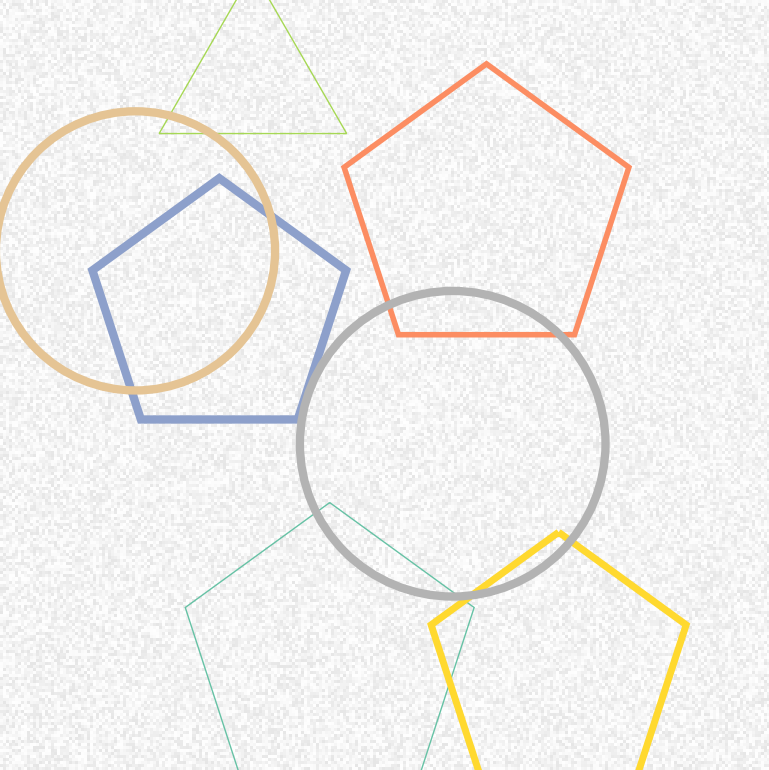[{"shape": "pentagon", "thickness": 0.5, "radius": 0.99, "center": [0.428, 0.15]}, {"shape": "pentagon", "thickness": 2, "radius": 0.97, "center": [0.632, 0.723]}, {"shape": "pentagon", "thickness": 3, "radius": 0.87, "center": [0.285, 0.595]}, {"shape": "triangle", "thickness": 0.5, "radius": 0.7, "center": [0.328, 0.897]}, {"shape": "pentagon", "thickness": 2.5, "radius": 0.87, "center": [0.726, 0.135]}, {"shape": "circle", "thickness": 3, "radius": 0.91, "center": [0.176, 0.674]}, {"shape": "circle", "thickness": 3, "radius": 0.99, "center": [0.588, 0.424]}]